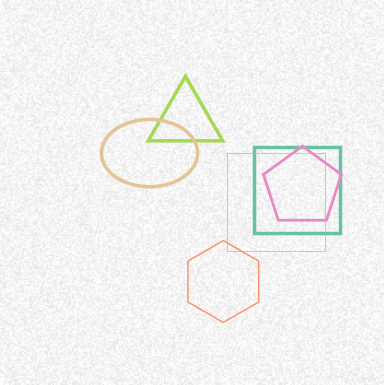[{"shape": "square", "thickness": 2.5, "radius": 0.56, "center": [0.772, 0.506]}, {"shape": "hexagon", "thickness": 1, "radius": 0.53, "center": [0.58, 0.269]}, {"shape": "pentagon", "thickness": 2, "radius": 0.53, "center": [0.785, 0.514]}, {"shape": "triangle", "thickness": 2.5, "radius": 0.56, "center": [0.482, 0.69]}, {"shape": "oval", "thickness": 2.5, "radius": 0.62, "center": [0.388, 0.602]}, {"shape": "square", "thickness": 0.5, "radius": 0.64, "center": [0.716, 0.475]}]